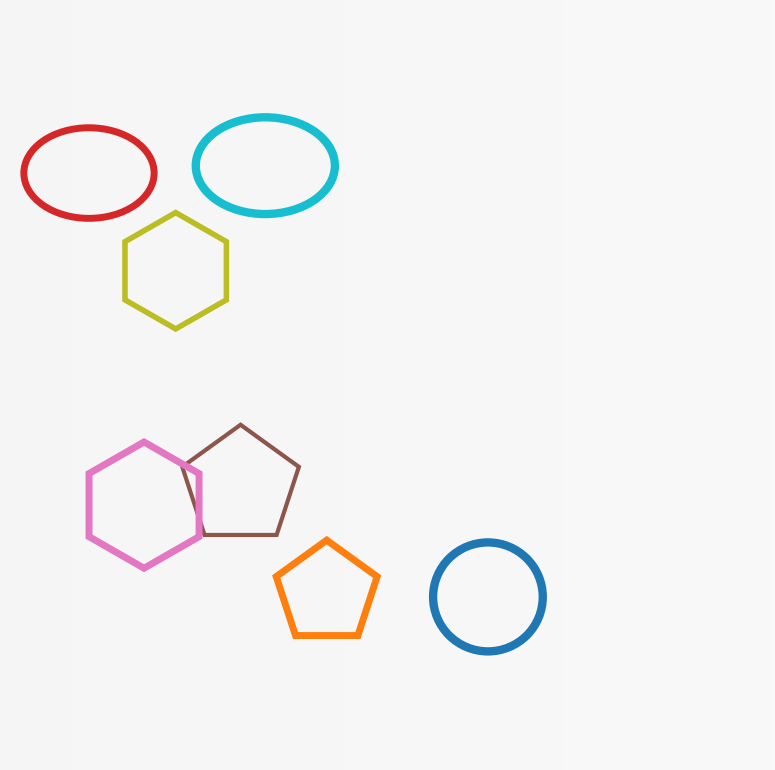[{"shape": "circle", "thickness": 3, "radius": 0.35, "center": [0.63, 0.225]}, {"shape": "pentagon", "thickness": 2.5, "radius": 0.34, "center": [0.422, 0.23]}, {"shape": "oval", "thickness": 2.5, "radius": 0.42, "center": [0.115, 0.775]}, {"shape": "pentagon", "thickness": 1.5, "radius": 0.4, "center": [0.31, 0.369]}, {"shape": "hexagon", "thickness": 2.5, "radius": 0.41, "center": [0.186, 0.344]}, {"shape": "hexagon", "thickness": 2, "radius": 0.38, "center": [0.227, 0.648]}, {"shape": "oval", "thickness": 3, "radius": 0.45, "center": [0.342, 0.785]}]